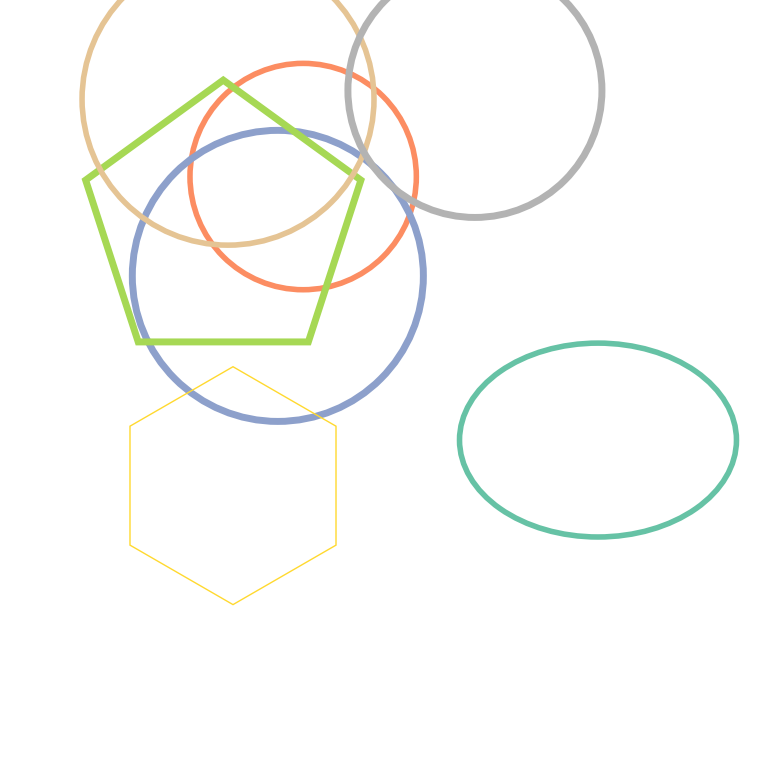[{"shape": "oval", "thickness": 2, "radius": 0.9, "center": [0.777, 0.429]}, {"shape": "circle", "thickness": 2, "radius": 0.73, "center": [0.394, 0.771]}, {"shape": "circle", "thickness": 2.5, "radius": 0.95, "center": [0.361, 0.642]}, {"shape": "pentagon", "thickness": 2.5, "radius": 0.94, "center": [0.29, 0.708]}, {"shape": "hexagon", "thickness": 0.5, "radius": 0.77, "center": [0.303, 0.369]}, {"shape": "circle", "thickness": 2, "radius": 0.95, "center": [0.296, 0.871]}, {"shape": "circle", "thickness": 2.5, "radius": 0.82, "center": [0.617, 0.883]}]